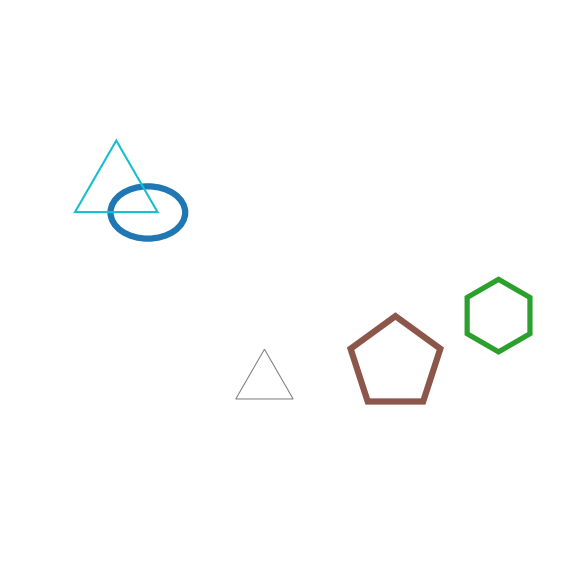[{"shape": "oval", "thickness": 3, "radius": 0.32, "center": [0.256, 0.631]}, {"shape": "hexagon", "thickness": 2.5, "radius": 0.31, "center": [0.863, 0.453]}, {"shape": "pentagon", "thickness": 3, "radius": 0.41, "center": [0.685, 0.37]}, {"shape": "triangle", "thickness": 0.5, "radius": 0.29, "center": [0.458, 0.337]}, {"shape": "triangle", "thickness": 1, "radius": 0.41, "center": [0.201, 0.673]}]